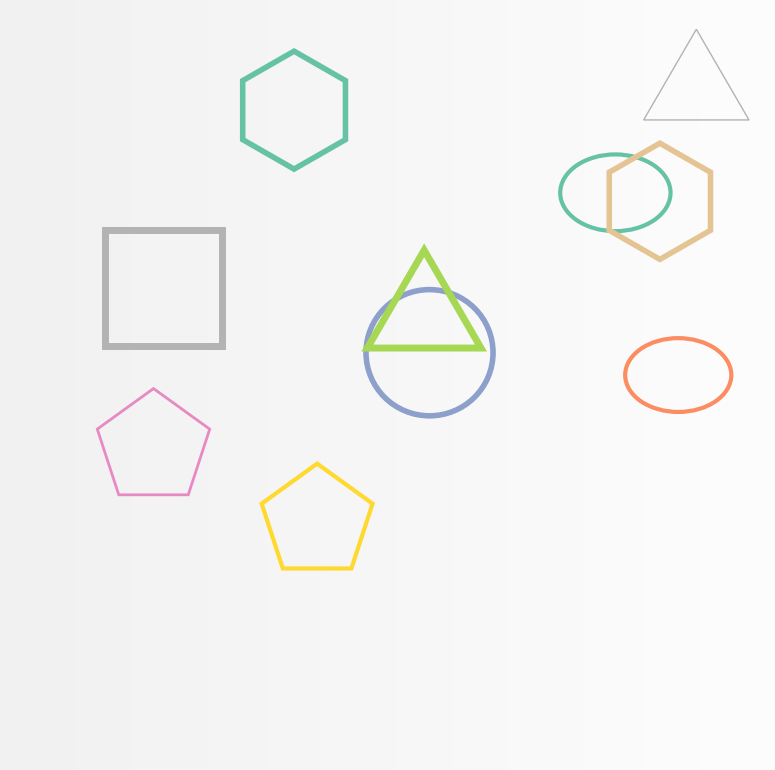[{"shape": "oval", "thickness": 1.5, "radius": 0.36, "center": [0.794, 0.75]}, {"shape": "hexagon", "thickness": 2, "radius": 0.38, "center": [0.379, 0.857]}, {"shape": "oval", "thickness": 1.5, "radius": 0.34, "center": [0.875, 0.513]}, {"shape": "circle", "thickness": 2, "radius": 0.41, "center": [0.554, 0.542]}, {"shape": "pentagon", "thickness": 1, "radius": 0.38, "center": [0.198, 0.419]}, {"shape": "triangle", "thickness": 2.5, "radius": 0.42, "center": [0.547, 0.59]}, {"shape": "pentagon", "thickness": 1.5, "radius": 0.38, "center": [0.409, 0.323]}, {"shape": "hexagon", "thickness": 2, "radius": 0.38, "center": [0.851, 0.739]}, {"shape": "square", "thickness": 2.5, "radius": 0.38, "center": [0.211, 0.626]}, {"shape": "triangle", "thickness": 0.5, "radius": 0.39, "center": [0.898, 0.883]}]